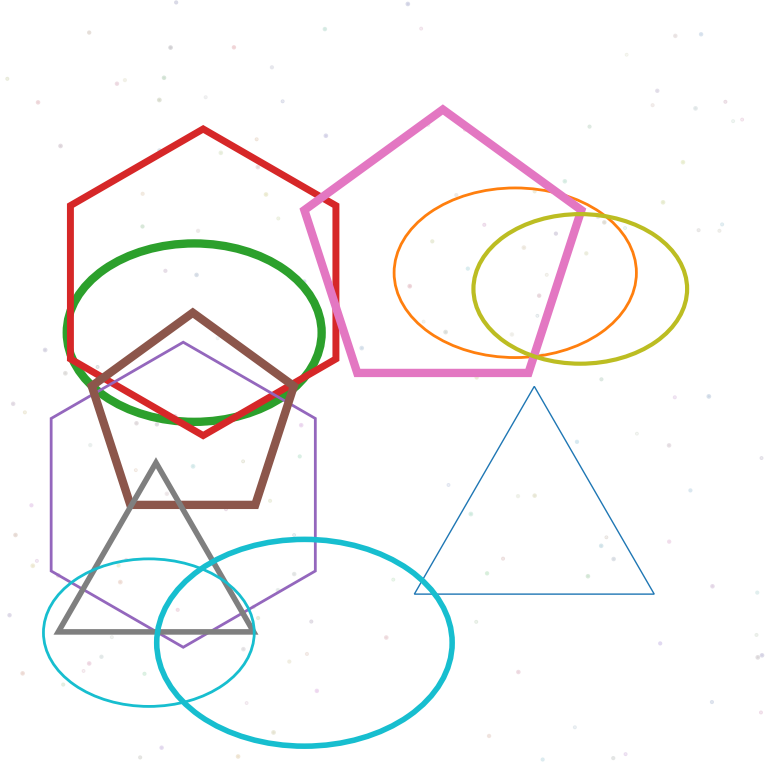[{"shape": "triangle", "thickness": 0.5, "radius": 0.9, "center": [0.694, 0.318]}, {"shape": "oval", "thickness": 1, "radius": 0.79, "center": [0.669, 0.646]}, {"shape": "oval", "thickness": 3, "radius": 0.83, "center": [0.252, 0.568]}, {"shape": "hexagon", "thickness": 2.5, "radius": 1.0, "center": [0.264, 0.633]}, {"shape": "hexagon", "thickness": 1, "radius": 0.99, "center": [0.238, 0.357]}, {"shape": "pentagon", "thickness": 3, "radius": 0.69, "center": [0.25, 0.456]}, {"shape": "pentagon", "thickness": 3, "radius": 0.95, "center": [0.575, 0.669]}, {"shape": "triangle", "thickness": 2, "radius": 0.73, "center": [0.203, 0.253]}, {"shape": "oval", "thickness": 1.5, "radius": 0.69, "center": [0.754, 0.625]}, {"shape": "oval", "thickness": 2, "radius": 0.96, "center": [0.395, 0.165]}, {"shape": "oval", "thickness": 1, "radius": 0.68, "center": [0.193, 0.178]}]